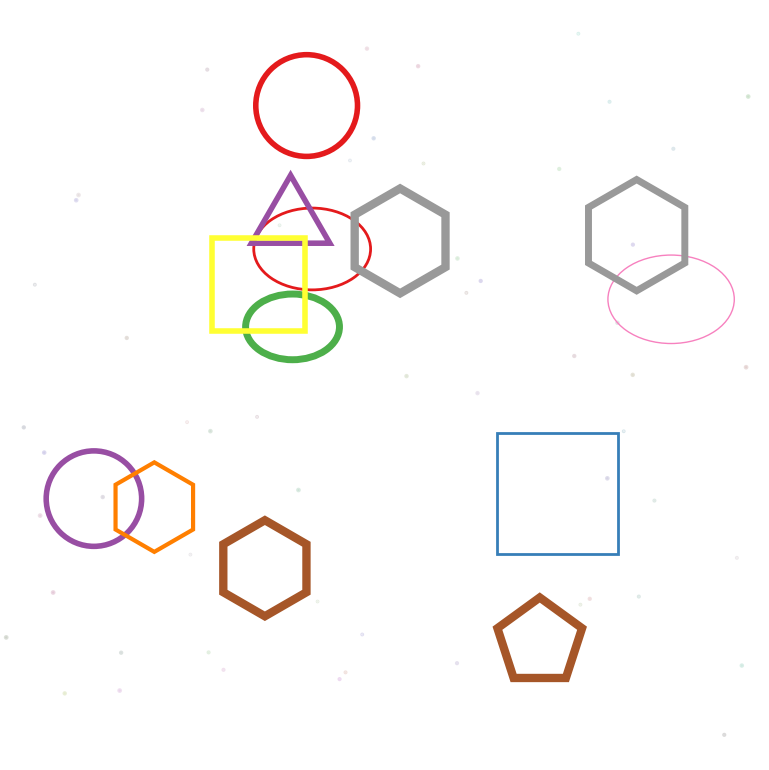[{"shape": "oval", "thickness": 1, "radius": 0.38, "center": [0.405, 0.677]}, {"shape": "circle", "thickness": 2, "radius": 0.33, "center": [0.398, 0.863]}, {"shape": "square", "thickness": 1, "radius": 0.39, "center": [0.724, 0.359]}, {"shape": "oval", "thickness": 2.5, "radius": 0.3, "center": [0.38, 0.575]}, {"shape": "triangle", "thickness": 2, "radius": 0.29, "center": [0.377, 0.714]}, {"shape": "circle", "thickness": 2, "radius": 0.31, "center": [0.122, 0.352]}, {"shape": "hexagon", "thickness": 1.5, "radius": 0.29, "center": [0.2, 0.341]}, {"shape": "square", "thickness": 2, "radius": 0.3, "center": [0.336, 0.631]}, {"shape": "hexagon", "thickness": 3, "radius": 0.31, "center": [0.344, 0.262]}, {"shape": "pentagon", "thickness": 3, "radius": 0.29, "center": [0.701, 0.166]}, {"shape": "oval", "thickness": 0.5, "radius": 0.41, "center": [0.872, 0.611]}, {"shape": "hexagon", "thickness": 3, "radius": 0.34, "center": [0.52, 0.687]}, {"shape": "hexagon", "thickness": 2.5, "radius": 0.36, "center": [0.827, 0.695]}]